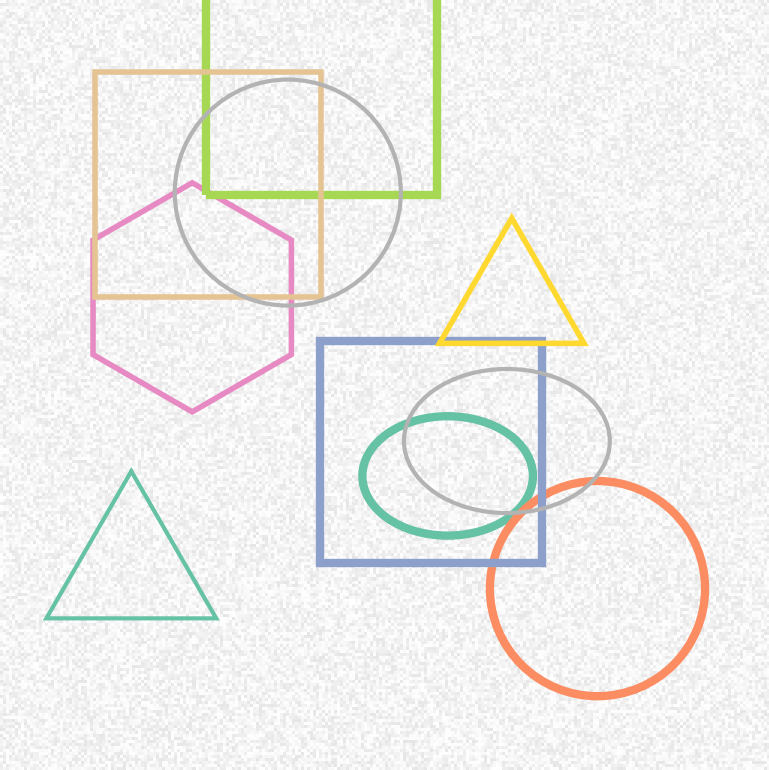[{"shape": "oval", "thickness": 3, "radius": 0.55, "center": [0.581, 0.382]}, {"shape": "triangle", "thickness": 1.5, "radius": 0.64, "center": [0.171, 0.261]}, {"shape": "circle", "thickness": 3, "radius": 0.7, "center": [0.776, 0.236]}, {"shape": "square", "thickness": 3, "radius": 0.72, "center": [0.56, 0.413]}, {"shape": "hexagon", "thickness": 2, "radius": 0.74, "center": [0.25, 0.614]}, {"shape": "square", "thickness": 3, "radius": 0.75, "center": [0.418, 0.896]}, {"shape": "triangle", "thickness": 2, "radius": 0.54, "center": [0.665, 0.608]}, {"shape": "square", "thickness": 2, "radius": 0.73, "center": [0.27, 0.76]}, {"shape": "oval", "thickness": 1.5, "radius": 0.67, "center": [0.658, 0.427]}, {"shape": "circle", "thickness": 1.5, "radius": 0.73, "center": [0.374, 0.75]}]